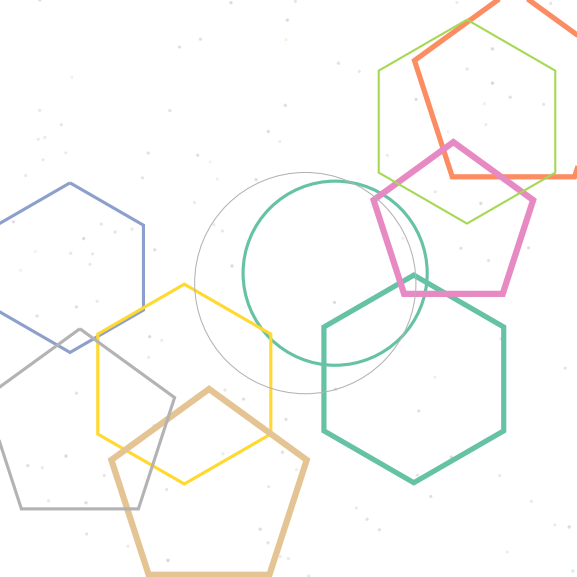[{"shape": "hexagon", "thickness": 2.5, "radius": 0.9, "center": [0.717, 0.343]}, {"shape": "circle", "thickness": 1.5, "radius": 0.8, "center": [0.58, 0.526]}, {"shape": "pentagon", "thickness": 2.5, "radius": 0.9, "center": [0.889, 0.839]}, {"shape": "hexagon", "thickness": 1.5, "radius": 0.73, "center": [0.121, 0.536]}, {"shape": "pentagon", "thickness": 3, "radius": 0.73, "center": [0.785, 0.608]}, {"shape": "hexagon", "thickness": 1, "radius": 0.88, "center": [0.809, 0.789]}, {"shape": "hexagon", "thickness": 1.5, "radius": 0.86, "center": [0.319, 0.334]}, {"shape": "pentagon", "thickness": 3, "radius": 0.89, "center": [0.362, 0.148]}, {"shape": "pentagon", "thickness": 1.5, "radius": 0.86, "center": [0.138, 0.257]}, {"shape": "circle", "thickness": 0.5, "radius": 0.96, "center": [0.529, 0.509]}]